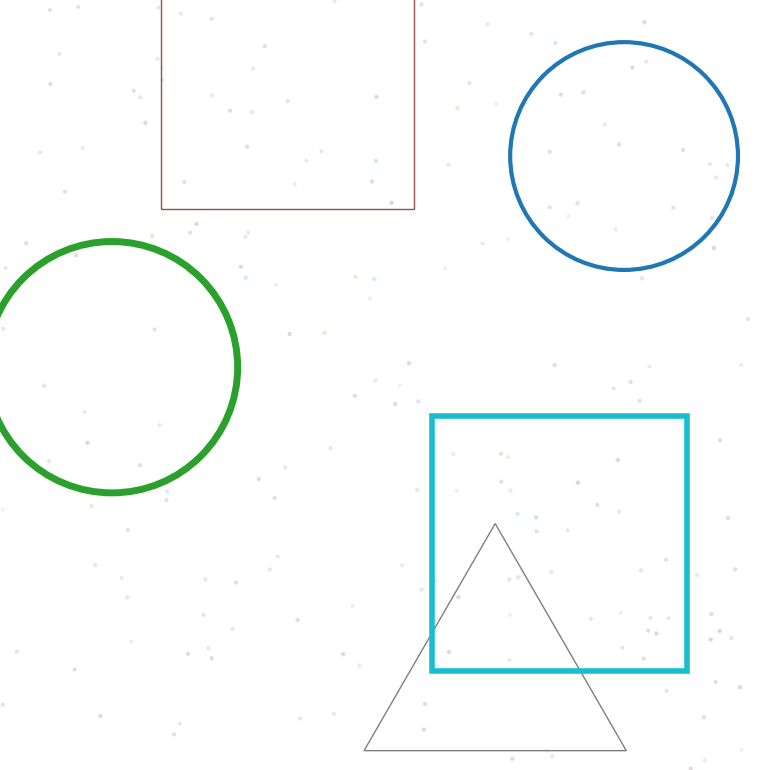[{"shape": "circle", "thickness": 1.5, "radius": 0.74, "center": [0.81, 0.797]}, {"shape": "circle", "thickness": 2.5, "radius": 0.82, "center": [0.145, 0.523]}, {"shape": "square", "thickness": 0.5, "radius": 0.82, "center": [0.374, 0.893]}, {"shape": "triangle", "thickness": 0.5, "radius": 0.98, "center": [0.643, 0.123]}, {"shape": "square", "thickness": 2, "radius": 0.83, "center": [0.726, 0.294]}]